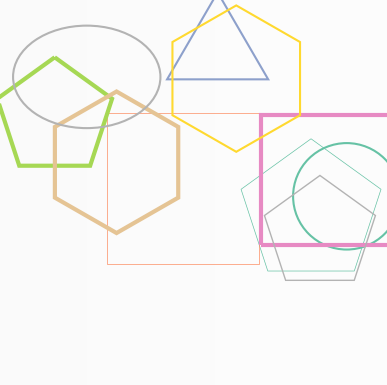[{"shape": "pentagon", "thickness": 0.5, "radius": 0.95, "center": [0.803, 0.45]}, {"shape": "circle", "thickness": 1.5, "radius": 0.69, "center": [0.895, 0.49]}, {"shape": "square", "thickness": 0.5, "radius": 0.98, "center": [0.471, 0.51]}, {"shape": "triangle", "thickness": 1.5, "radius": 0.75, "center": [0.562, 0.869]}, {"shape": "square", "thickness": 3, "radius": 0.84, "center": [0.842, 0.533]}, {"shape": "pentagon", "thickness": 3, "radius": 0.78, "center": [0.141, 0.695]}, {"shape": "hexagon", "thickness": 1.5, "radius": 0.95, "center": [0.61, 0.796]}, {"shape": "hexagon", "thickness": 3, "radius": 0.92, "center": [0.301, 0.579]}, {"shape": "pentagon", "thickness": 1, "radius": 0.75, "center": [0.826, 0.394]}, {"shape": "oval", "thickness": 1.5, "radius": 0.95, "center": [0.224, 0.8]}]